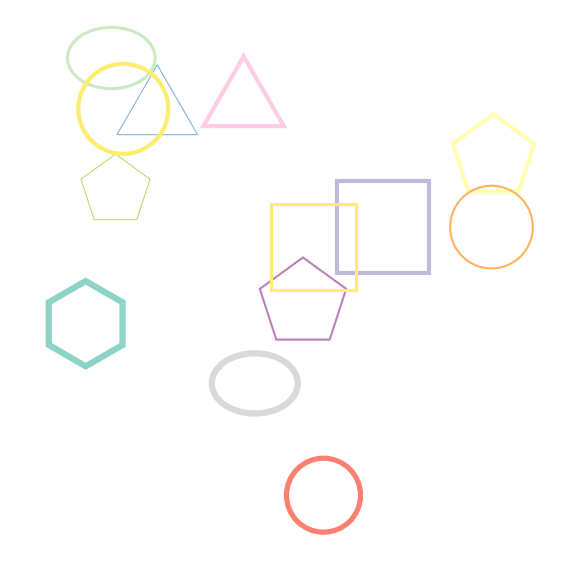[{"shape": "hexagon", "thickness": 3, "radius": 0.37, "center": [0.148, 0.439]}, {"shape": "pentagon", "thickness": 2, "radius": 0.37, "center": [0.855, 0.727]}, {"shape": "square", "thickness": 2, "radius": 0.4, "center": [0.664, 0.607]}, {"shape": "circle", "thickness": 2.5, "radius": 0.32, "center": [0.56, 0.142]}, {"shape": "triangle", "thickness": 0.5, "radius": 0.4, "center": [0.272, 0.806]}, {"shape": "circle", "thickness": 1, "radius": 0.36, "center": [0.851, 0.606]}, {"shape": "pentagon", "thickness": 0.5, "radius": 0.31, "center": [0.2, 0.67]}, {"shape": "triangle", "thickness": 2, "radius": 0.4, "center": [0.422, 0.821]}, {"shape": "oval", "thickness": 3, "radius": 0.37, "center": [0.441, 0.335]}, {"shape": "pentagon", "thickness": 1, "radius": 0.39, "center": [0.525, 0.475]}, {"shape": "oval", "thickness": 1.5, "radius": 0.38, "center": [0.193, 0.899]}, {"shape": "circle", "thickness": 2, "radius": 0.39, "center": [0.214, 0.811]}, {"shape": "square", "thickness": 1.5, "radius": 0.37, "center": [0.543, 0.571]}]